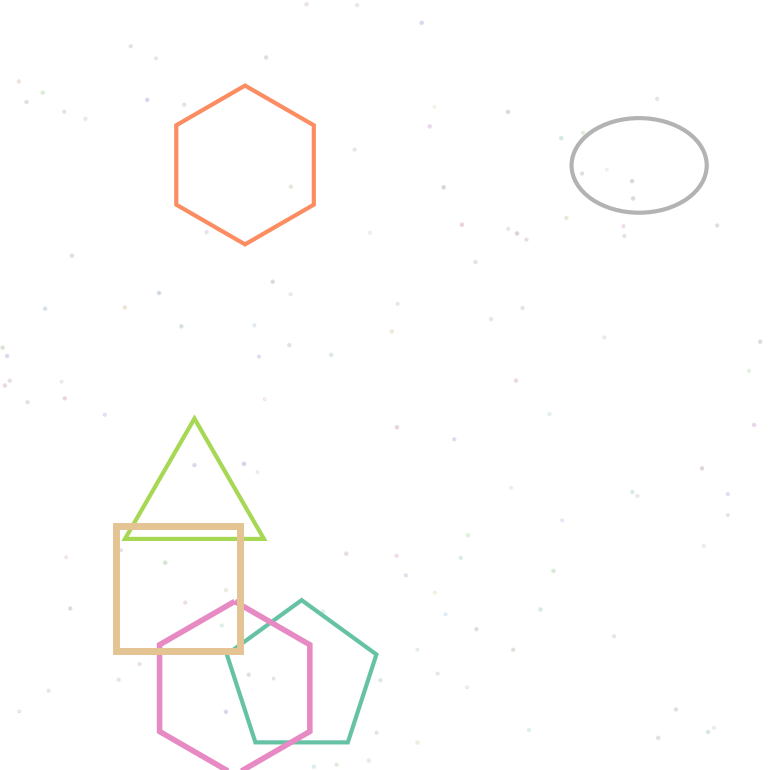[{"shape": "pentagon", "thickness": 1.5, "radius": 0.51, "center": [0.392, 0.118]}, {"shape": "hexagon", "thickness": 1.5, "radius": 0.52, "center": [0.318, 0.786]}, {"shape": "hexagon", "thickness": 2, "radius": 0.56, "center": [0.305, 0.106]}, {"shape": "triangle", "thickness": 1.5, "radius": 0.52, "center": [0.253, 0.352]}, {"shape": "square", "thickness": 2.5, "radius": 0.4, "center": [0.231, 0.236]}, {"shape": "oval", "thickness": 1.5, "radius": 0.44, "center": [0.83, 0.785]}]